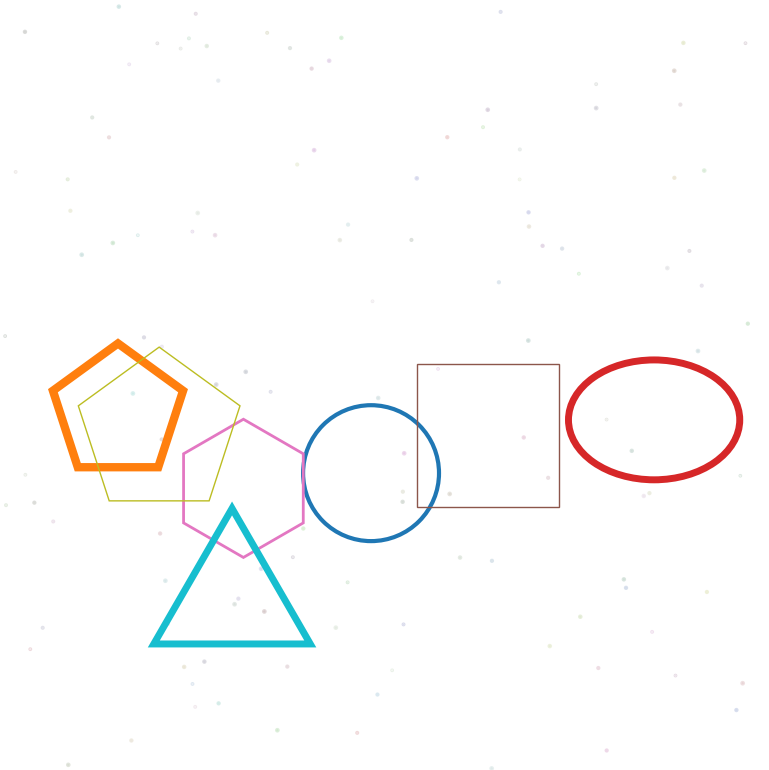[{"shape": "circle", "thickness": 1.5, "radius": 0.44, "center": [0.482, 0.386]}, {"shape": "pentagon", "thickness": 3, "radius": 0.44, "center": [0.153, 0.465]}, {"shape": "oval", "thickness": 2.5, "radius": 0.56, "center": [0.849, 0.455]}, {"shape": "square", "thickness": 0.5, "radius": 0.46, "center": [0.634, 0.434]}, {"shape": "hexagon", "thickness": 1, "radius": 0.45, "center": [0.316, 0.366]}, {"shape": "pentagon", "thickness": 0.5, "radius": 0.55, "center": [0.207, 0.439]}, {"shape": "triangle", "thickness": 2.5, "radius": 0.59, "center": [0.301, 0.222]}]